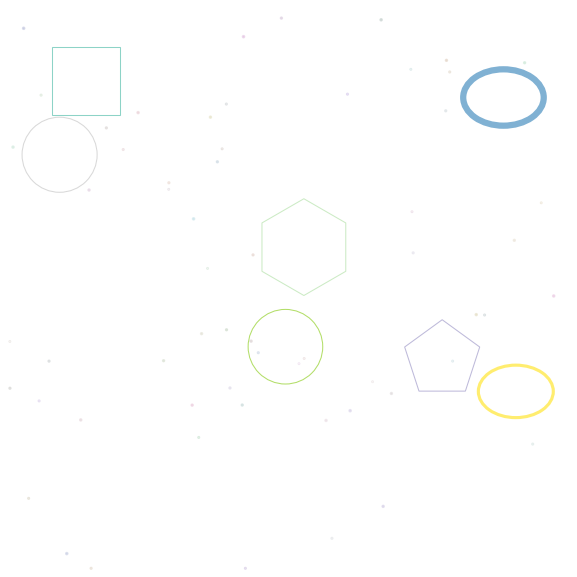[{"shape": "square", "thickness": 0.5, "radius": 0.29, "center": [0.149, 0.859]}, {"shape": "pentagon", "thickness": 0.5, "radius": 0.34, "center": [0.766, 0.377]}, {"shape": "oval", "thickness": 3, "radius": 0.35, "center": [0.872, 0.83]}, {"shape": "circle", "thickness": 0.5, "radius": 0.32, "center": [0.494, 0.399]}, {"shape": "circle", "thickness": 0.5, "radius": 0.32, "center": [0.103, 0.731]}, {"shape": "hexagon", "thickness": 0.5, "radius": 0.42, "center": [0.526, 0.571]}, {"shape": "oval", "thickness": 1.5, "radius": 0.32, "center": [0.893, 0.321]}]